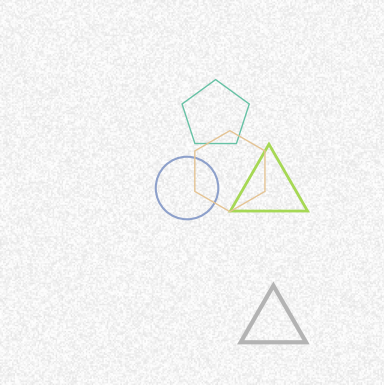[{"shape": "pentagon", "thickness": 1, "radius": 0.46, "center": [0.56, 0.701]}, {"shape": "circle", "thickness": 1.5, "radius": 0.41, "center": [0.486, 0.512]}, {"shape": "triangle", "thickness": 2, "radius": 0.58, "center": [0.699, 0.51]}, {"shape": "hexagon", "thickness": 1, "radius": 0.53, "center": [0.597, 0.555]}, {"shape": "triangle", "thickness": 3, "radius": 0.49, "center": [0.71, 0.16]}]